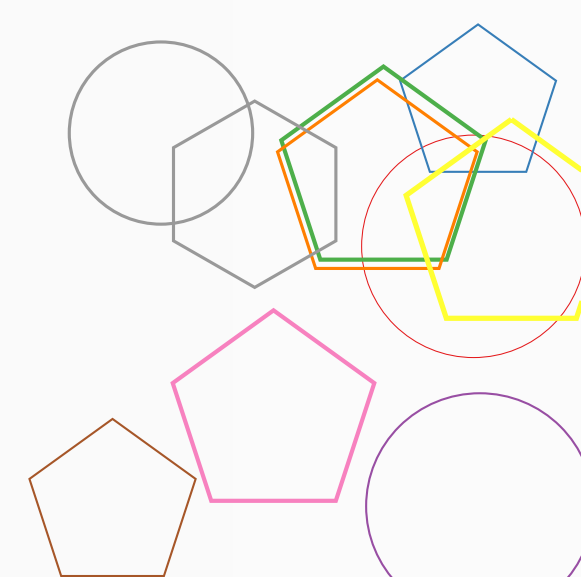[{"shape": "circle", "thickness": 0.5, "radius": 0.96, "center": [0.815, 0.573]}, {"shape": "pentagon", "thickness": 1, "radius": 0.71, "center": [0.822, 0.816]}, {"shape": "pentagon", "thickness": 2, "radius": 0.92, "center": [0.66, 0.699]}, {"shape": "circle", "thickness": 1, "radius": 0.98, "center": [0.825, 0.123]}, {"shape": "pentagon", "thickness": 1.5, "radius": 0.9, "center": [0.649, 0.68]}, {"shape": "pentagon", "thickness": 2.5, "radius": 0.95, "center": [0.88, 0.602]}, {"shape": "pentagon", "thickness": 1, "radius": 0.75, "center": [0.194, 0.123]}, {"shape": "pentagon", "thickness": 2, "radius": 0.91, "center": [0.471, 0.279]}, {"shape": "hexagon", "thickness": 1.5, "radius": 0.81, "center": [0.438, 0.663]}, {"shape": "circle", "thickness": 1.5, "radius": 0.79, "center": [0.277, 0.769]}]